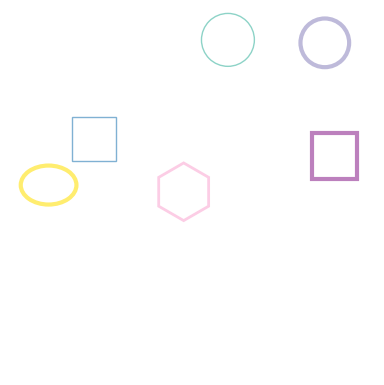[{"shape": "circle", "thickness": 1, "radius": 0.34, "center": [0.592, 0.896]}, {"shape": "circle", "thickness": 3, "radius": 0.32, "center": [0.844, 0.889]}, {"shape": "square", "thickness": 1, "radius": 0.29, "center": [0.244, 0.64]}, {"shape": "hexagon", "thickness": 2, "radius": 0.37, "center": [0.477, 0.502]}, {"shape": "square", "thickness": 3, "radius": 0.3, "center": [0.869, 0.595]}, {"shape": "oval", "thickness": 3, "radius": 0.36, "center": [0.126, 0.519]}]